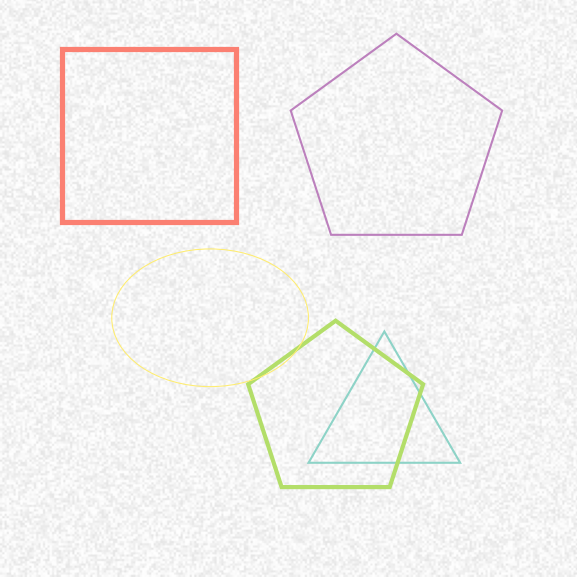[{"shape": "triangle", "thickness": 1, "radius": 0.76, "center": [0.666, 0.274]}, {"shape": "square", "thickness": 2.5, "radius": 0.75, "center": [0.258, 0.764]}, {"shape": "pentagon", "thickness": 2, "radius": 0.8, "center": [0.581, 0.285]}, {"shape": "pentagon", "thickness": 1, "radius": 0.96, "center": [0.686, 0.748]}, {"shape": "oval", "thickness": 0.5, "radius": 0.85, "center": [0.364, 0.449]}]